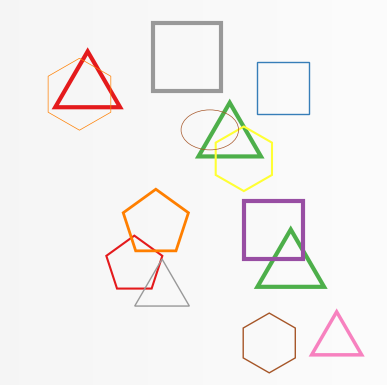[{"shape": "triangle", "thickness": 3, "radius": 0.48, "center": [0.226, 0.77]}, {"shape": "pentagon", "thickness": 1.5, "radius": 0.38, "center": [0.347, 0.312]}, {"shape": "square", "thickness": 1, "radius": 0.34, "center": [0.73, 0.771]}, {"shape": "triangle", "thickness": 3, "radius": 0.47, "center": [0.593, 0.64]}, {"shape": "triangle", "thickness": 3, "radius": 0.5, "center": [0.75, 0.305]}, {"shape": "square", "thickness": 3, "radius": 0.38, "center": [0.706, 0.403]}, {"shape": "hexagon", "thickness": 0.5, "radius": 0.47, "center": [0.205, 0.755]}, {"shape": "pentagon", "thickness": 2, "radius": 0.44, "center": [0.402, 0.42]}, {"shape": "hexagon", "thickness": 1.5, "radius": 0.42, "center": [0.629, 0.588]}, {"shape": "hexagon", "thickness": 1, "radius": 0.39, "center": [0.695, 0.109]}, {"shape": "oval", "thickness": 0.5, "radius": 0.37, "center": [0.541, 0.663]}, {"shape": "triangle", "thickness": 2.5, "radius": 0.37, "center": [0.869, 0.116]}, {"shape": "triangle", "thickness": 1, "radius": 0.41, "center": [0.418, 0.246]}, {"shape": "square", "thickness": 3, "radius": 0.44, "center": [0.483, 0.853]}]